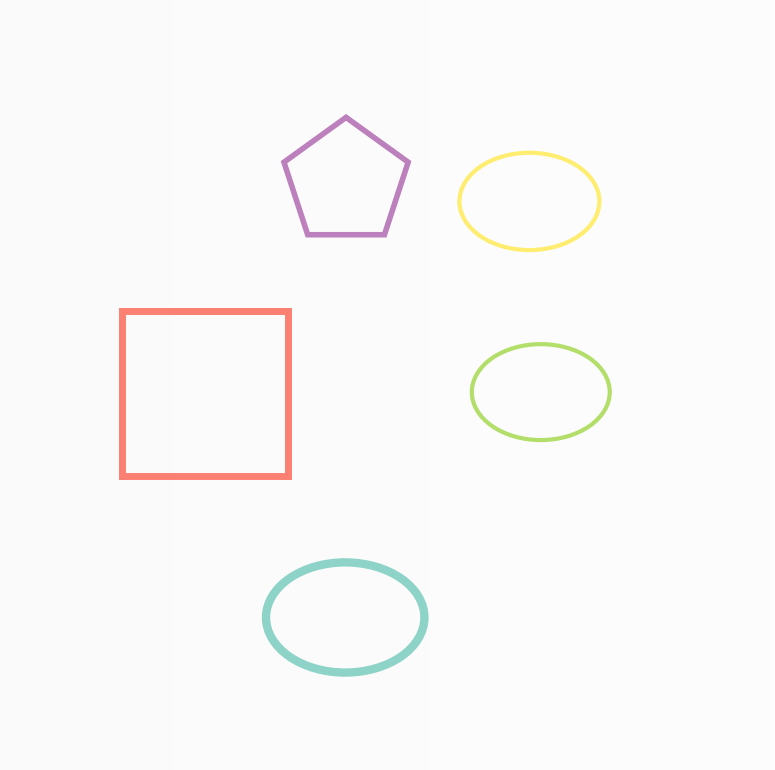[{"shape": "oval", "thickness": 3, "radius": 0.51, "center": [0.445, 0.198]}, {"shape": "square", "thickness": 2.5, "radius": 0.54, "center": [0.264, 0.489]}, {"shape": "oval", "thickness": 1.5, "radius": 0.44, "center": [0.698, 0.491]}, {"shape": "pentagon", "thickness": 2, "radius": 0.42, "center": [0.447, 0.763]}, {"shape": "oval", "thickness": 1.5, "radius": 0.45, "center": [0.683, 0.738]}]